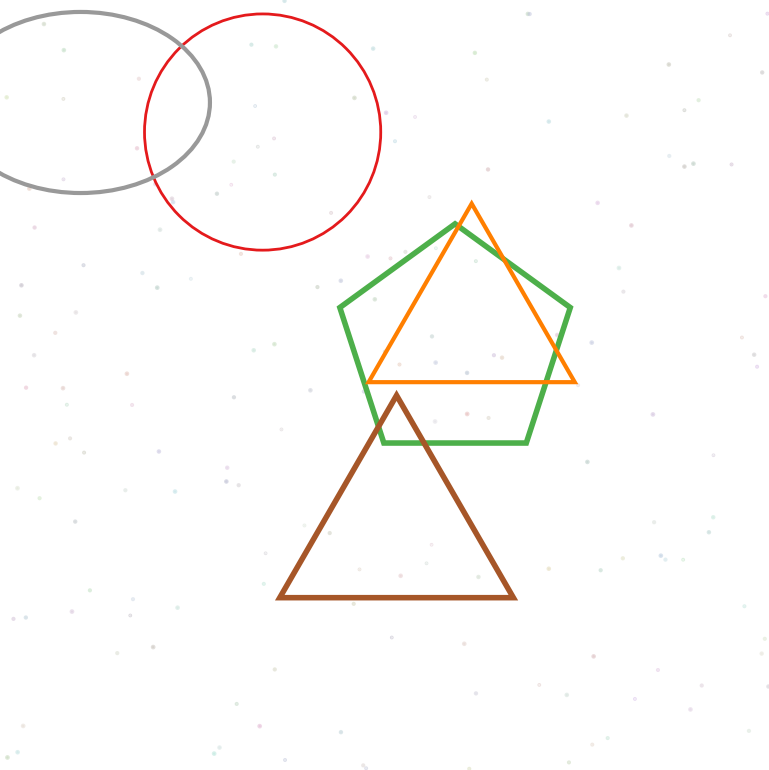[{"shape": "circle", "thickness": 1, "radius": 0.77, "center": [0.341, 0.829]}, {"shape": "pentagon", "thickness": 2, "radius": 0.79, "center": [0.591, 0.552]}, {"shape": "triangle", "thickness": 1.5, "radius": 0.77, "center": [0.613, 0.581]}, {"shape": "triangle", "thickness": 2, "radius": 0.88, "center": [0.515, 0.311]}, {"shape": "oval", "thickness": 1.5, "radius": 0.84, "center": [0.105, 0.867]}]